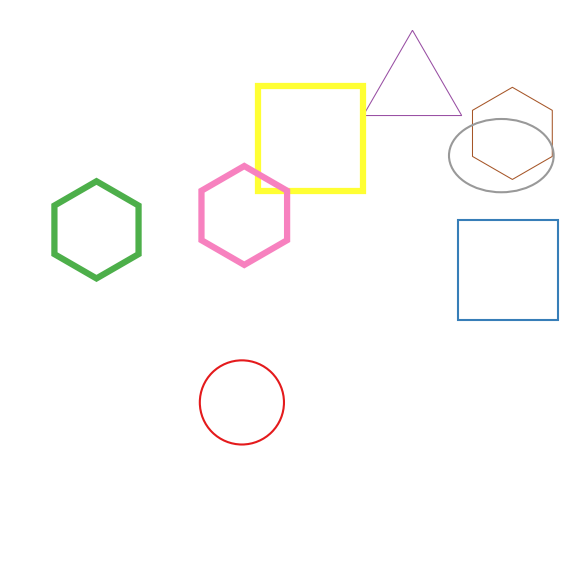[{"shape": "circle", "thickness": 1, "radius": 0.36, "center": [0.419, 0.302]}, {"shape": "square", "thickness": 1, "radius": 0.43, "center": [0.879, 0.531]}, {"shape": "hexagon", "thickness": 3, "radius": 0.42, "center": [0.167, 0.601]}, {"shape": "triangle", "thickness": 0.5, "radius": 0.49, "center": [0.714, 0.848]}, {"shape": "square", "thickness": 3, "radius": 0.46, "center": [0.538, 0.759]}, {"shape": "hexagon", "thickness": 0.5, "radius": 0.4, "center": [0.887, 0.768]}, {"shape": "hexagon", "thickness": 3, "radius": 0.43, "center": [0.423, 0.626]}, {"shape": "oval", "thickness": 1, "radius": 0.45, "center": [0.868, 0.73]}]